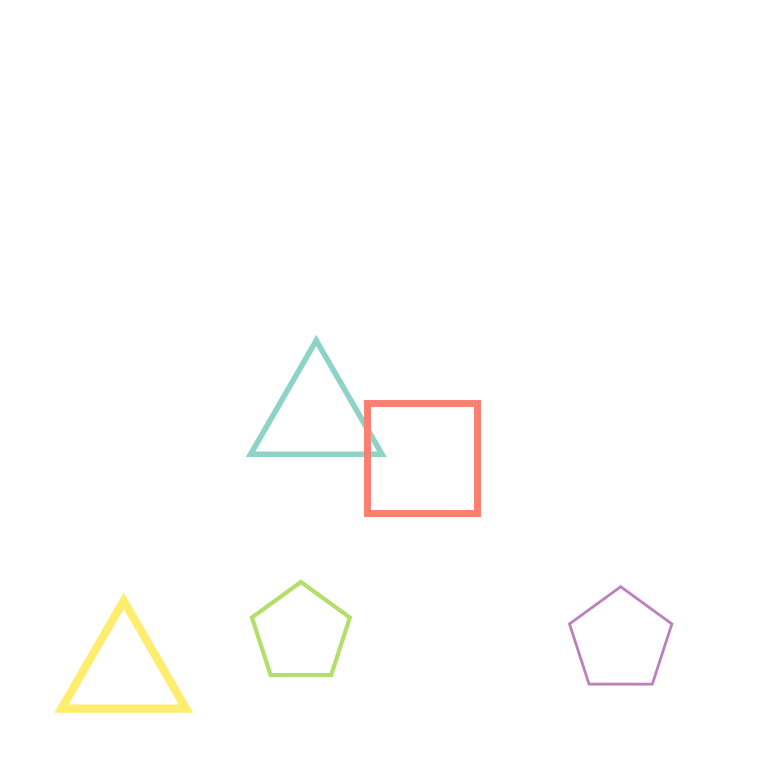[{"shape": "triangle", "thickness": 2, "radius": 0.49, "center": [0.411, 0.459]}, {"shape": "square", "thickness": 2.5, "radius": 0.36, "center": [0.548, 0.405]}, {"shape": "pentagon", "thickness": 1.5, "radius": 0.33, "center": [0.391, 0.177]}, {"shape": "pentagon", "thickness": 1, "radius": 0.35, "center": [0.806, 0.168]}, {"shape": "triangle", "thickness": 3, "radius": 0.47, "center": [0.161, 0.126]}]